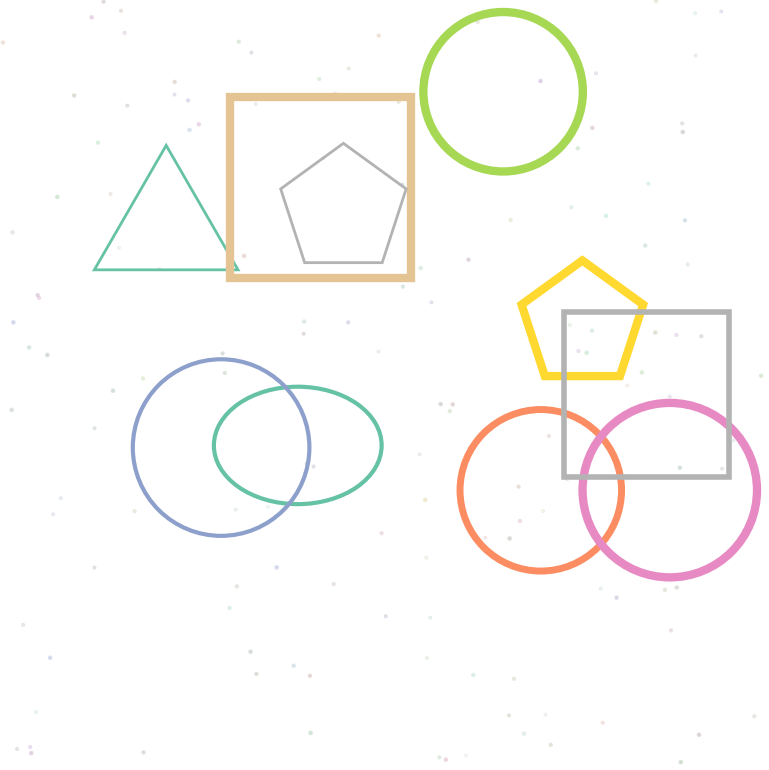[{"shape": "triangle", "thickness": 1, "radius": 0.54, "center": [0.216, 0.703]}, {"shape": "oval", "thickness": 1.5, "radius": 0.54, "center": [0.387, 0.422]}, {"shape": "circle", "thickness": 2.5, "radius": 0.52, "center": [0.702, 0.363]}, {"shape": "circle", "thickness": 1.5, "radius": 0.57, "center": [0.287, 0.419]}, {"shape": "circle", "thickness": 3, "radius": 0.57, "center": [0.87, 0.363]}, {"shape": "circle", "thickness": 3, "radius": 0.52, "center": [0.653, 0.881]}, {"shape": "pentagon", "thickness": 3, "radius": 0.42, "center": [0.756, 0.579]}, {"shape": "square", "thickness": 3, "radius": 0.59, "center": [0.416, 0.757]}, {"shape": "pentagon", "thickness": 1, "radius": 0.43, "center": [0.446, 0.728]}, {"shape": "square", "thickness": 2, "radius": 0.53, "center": [0.84, 0.488]}]